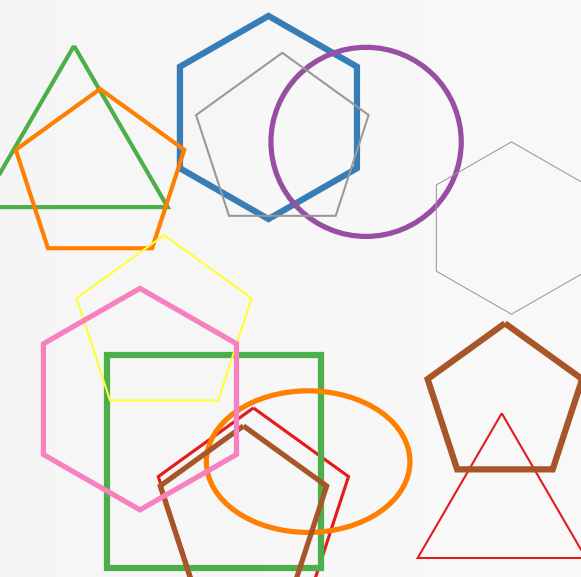[{"shape": "pentagon", "thickness": 1.5, "radius": 0.86, "center": [0.436, 0.121]}, {"shape": "triangle", "thickness": 1, "radius": 0.84, "center": [0.863, 0.116]}, {"shape": "hexagon", "thickness": 3, "radius": 0.88, "center": [0.462, 0.796]}, {"shape": "triangle", "thickness": 2, "radius": 0.93, "center": [0.127, 0.734]}, {"shape": "square", "thickness": 3, "radius": 0.92, "center": [0.368, 0.2]}, {"shape": "circle", "thickness": 2.5, "radius": 0.82, "center": [0.63, 0.753]}, {"shape": "oval", "thickness": 2.5, "radius": 0.88, "center": [0.53, 0.2]}, {"shape": "pentagon", "thickness": 2, "radius": 0.76, "center": [0.172, 0.693]}, {"shape": "pentagon", "thickness": 1, "radius": 0.79, "center": [0.282, 0.434]}, {"shape": "pentagon", "thickness": 2.5, "radius": 0.75, "center": [0.419, 0.111]}, {"shape": "pentagon", "thickness": 3, "radius": 0.7, "center": [0.869, 0.299]}, {"shape": "hexagon", "thickness": 2.5, "radius": 0.96, "center": [0.241, 0.308]}, {"shape": "pentagon", "thickness": 1, "radius": 0.78, "center": [0.486, 0.752]}, {"shape": "hexagon", "thickness": 0.5, "radius": 0.75, "center": [0.88, 0.604]}]